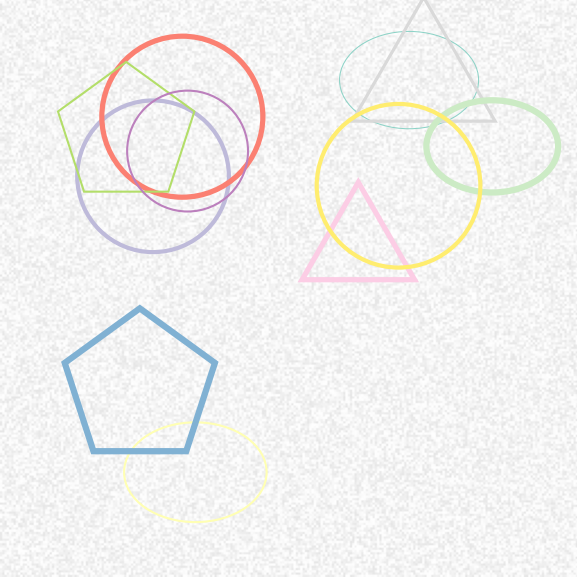[{"shape": "oval", "thickness": 0.5, "radius": 0.6, "center": [0.708, 0.86]}, {"shape": "oval", "thickness": 1, "radius": 0.62, "center": [0.338, 0.181]}, {"shape": "circle", "thickness": 2, "radius": 0.66, "center": [0.265, 0.694]}, {"shape": "circle", "thickness": 2.5, "radius": 0.7, "center": [0.316, 0.797]}, {"shape": "pentagon", "thickness": 3, "radius": 0.68, "center": [0.242, 0.328]}, {"shape": "pentagon", "thickness": 1, "radius": 0.62, "center": [0.219, 0.768]}, {"shape": "triangle", "thickness": 2.5, "radius": 0.56, "center": [0.62, 0.571]}, {"shape": "triangle", "thickness": 1.5, "radius": 0.71, "center": [0.734, 0.861]}, {"shape": "circle", "thickness": 1, "radius": 0.52, "center": [0.325, 0.738]}, {"shape": "oval", "thickness": 3, "radius": 0.57, "center": [0.852, 0.746]}, {"shape": "circle", "thickness": 2, "radius": 0.71, "center": [0.69, 0.677]}]